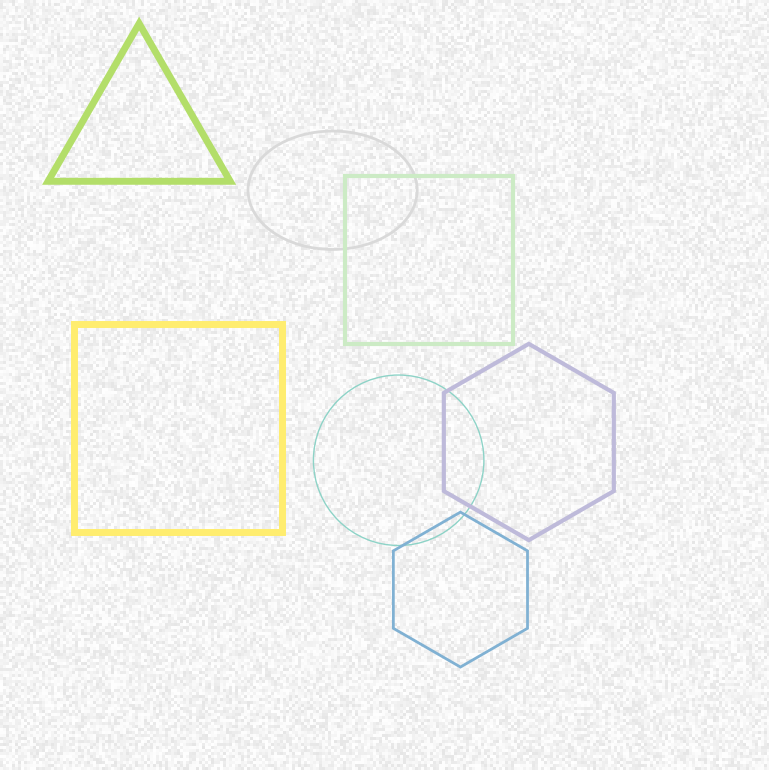[{"shape": "circle", "thickness": 0.5, "radius": 0.55, "center": [0.518, 0.402]}, {"shape": "hexagon", "thickness": 1.5, "radius": 0.64, "center": [0.687, 0.426]}, {"shape": "hexagon", "thickness": 1, "radius": 0.5, "center": [0.598, 0.234]}, {"shape": "triangle", "thickness": 2.5, "radius": 0.68, "center": [0.181, 0.833]}, {"shape": "oval", "thickness": 1, "radius": 0.55, "center": [0.432, 0.753]}, {"shape": "square", "thickness": 1.5, "radius": 0.54, "center": [0.557, 0.662]}, {"shape": "square", "thickness": 2.5, "radius": 0.68, "center": [0.231, 0.444]}]